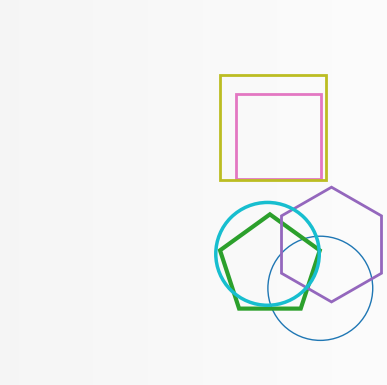[{"shape": "circle", "thickness": 1, "radius": 0.68, "center": [0.827, 0.251]}, {"shape": "pentagon", "thickness": 3, "radius": 0.68, "center": [0.697, 0.308]}, {"shape": "hexagon", "thickness": 2, "radius": 0.74, "center": [0.855, 0.365]}, {"shape": "square", "thickness": 2, "radius": 0.55, "center": [0.718, 0.646]}, {"shape": "square", "thickness": 2, "radius": 0.68, "center": [0.704, 0.668]}, {"shape": "circle", "thickness": 2.5, "radius": 0.67, "center": [0.69, 0.341]}]